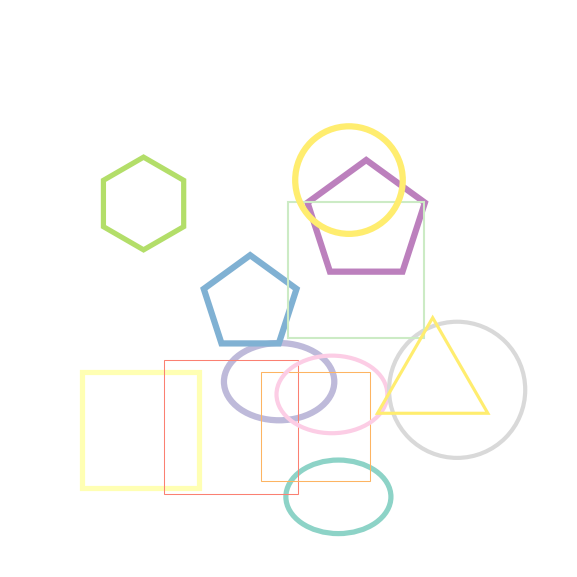[{"shape": "oval", "thickness": 2.5, "radius": 0.45, "center": [0.586, 0.139]}, {"shape": "square", "thickness": 2.5, "radius": 0.5, "center": [0.243, 0.255]}, {"shape": "oval", "thickness": 3, "radius": 0.48, "center": [0.483, 0.338]}, {"shape": "square", "thickness": 0.5, "radius": 0.58, "center": [0.4, 0.26]}, {"shape": "pentagon", "thickness": 3, "radius": 0.42, "center": [0.433, 0.473]}, {"shape": "square", "thickness": 0.5, "radius": 0.47, "center": [0.546, 0.261]}, {"shape": "hexagon", "thickness": 2.5, "radius": 0.4, "center": [0.249, 0.647]}, {"shape": "oval", "thickness": 2, "radius": 0.48, "center": [0.575, 0.316]}, {"shape": "circle", "thickness": 2, "radius": 0.59, "center": [0.792, 0.324]}, {"shape": "pentagon", "thickness": 3, "radius": 0.53, "center": [0.634, 0.615]}, {"shape": "square", "thickness": 1, "radius": 0.59, "center": [0.617, 0.532]}, {"shape": "circle", "thickness": 3, "radius": 0.47, "center": [0.604, 0.687]}, {"shape": "triangle", "thickness": 1.5, "radius": 0.55, "center": [0.749, 0.339]}]